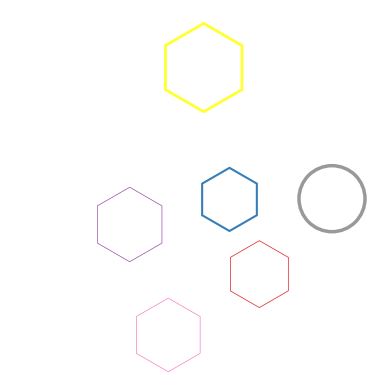[{"shape": "hexagon", "thickness": 0.5, "radius": 0.43, "center": [0.674, 0.288]}, {"shape": "hexagon", "thickness": 1.5, "radius": 0.41, "center": [0.596, 0.482]}, {"shape": "hexagon", "thickness": 0.5, "radius": 0.48, "center": [0.337, 0.417]}, {"shape": "hexagon", "thickness": 2, "radius": 0.57, "center": [0.529, 0.825]}, {"shape": "hexagon", "thickness": 0.5, "radius": 0.48, "center": [0.437, 0.13]}, {"shape": "circle", "thickness": 2.5, "radius": 0.43, "center": [0.862, 0.484]}]